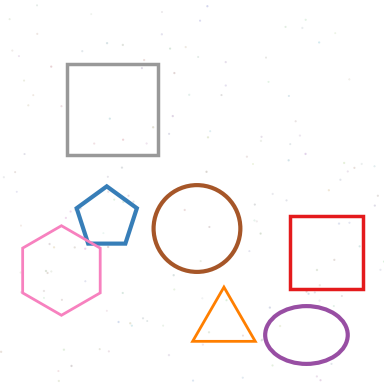[{"shape": "square", "thickness": 2.5, "radius": 0.47, "center": [0.848, 0.345]}, {"shape": "pentagon", "thickness": 3, "radius": 0.41, "center": [0.277, 0.434]}, {"shape": "oval", "thickness": 3, "radius": 0.54, "center": [0.796, 0.13]}, {"shape": "triangle", "thickness": 2, "radius": 0.47, "center": [0.582, 0.16]}, {"shape": "circle", "thickness": 3, "radius": 0.56, "center": [0.512, 0.406]}, {"shape": "hexagon", "thickness": 2, "radius": 0.58, "center": [0.16, 0.297]}, {"shape": "square", "thickness": 2.5, "radius": 0.59, "center": [0.292, 0.716]}]